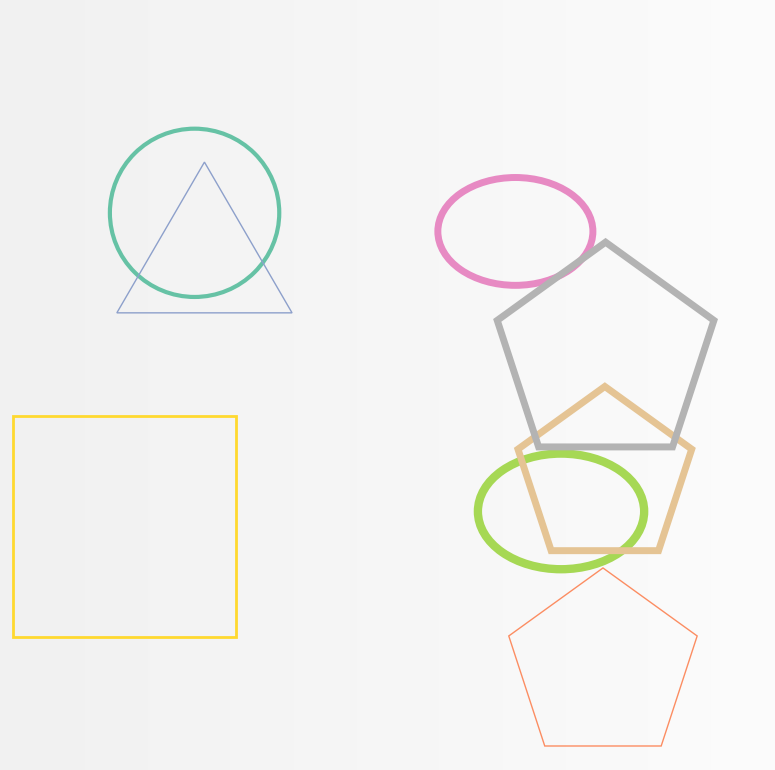[{"shape": "circle", "thickness": 1.5, "radius": 0.55, "center": [0.251, 0.724]}, {"shape": "pentagon", "thickness": 0.5, "radius": 0.64, "center": [0.778, 0.135]}, {"shape": "triangle", "thickness": 0.5, "radius": 0.65, "center": [0.264, 0.659]}, {"shape": "oval", "thickness": 2.5, "radius": 0.5, "center": [0.665, 0.699]}, {"shape": "oval", "thickness": 3, "radius": 0.54, "center": [0.724, 0.336]}, {"shape": "square", "thickness": 1, "radius": 0.72, "center": [0.16, 0.316]}, {"shape": "pentagon", "thickness": 2.5, "radius": 0.59, "center": [0.78, 0.38]}, {"shape": "pentagon", "thickness": 2.5, "radius": 0.73, "center": [0.781, 0.539]}]